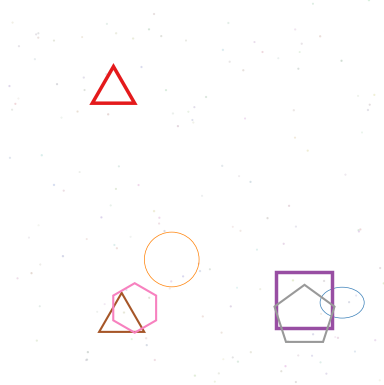[{"shape": "triangle", "thickness": 2.5, "radius": 0.32, "center": [0.295, 0.764]}, {"shape": "oval", "thickness": 0.5, "radius": 0.29, "center": [0.889, 0.214]}, {"shape": "square", "thickness": 2.5, "radius": 0.36, "center": [0.79, 0.222]}, {"shape": "circle", "thickness": 0.5, "radius": 0.36, "center": [0.446, 0.326]}, {"shape": "triangle", "thickness": 1.5, "radius": 0.34, "center": [0.316, 0.172]}, {"shape": "hexagon", "thickness": 1.5, "radius": 0.32, "center": [0.35, 0.2]}, {"shape": "pentagon", "thickness": 1.5, "radius": 0.41, "center": [0.791, 0.178]}]